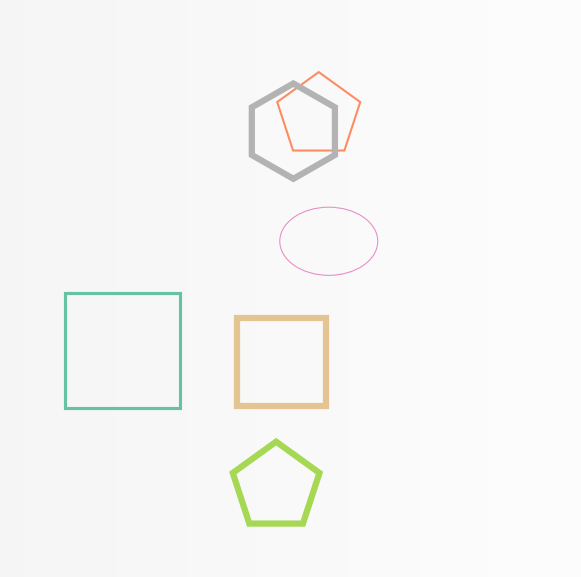[{"shape": "square", "thickness": 1.5, "radius": 0.5, "center": [0.211, 0.393]}, {"shape": "pentagon", "thickness": 1, "radius": 0.38, "center": [0.548, 0.799]}, {"shape": "oval", "thickness": 0.5, "radius": 0.42, "center": [0.566, 0.581]}, {"shape": "pentagon", "thickness": 3, "radius": 0.39, "center": [0.475, 0.156]}, {"shape": "square", "thickness": 3, "radius": 0.38, "center": [0.484, 0.373]}, {"shape": "hexagon", "thickness": 3, "radius": 0.41, "center": [0.505, 0.772]}]